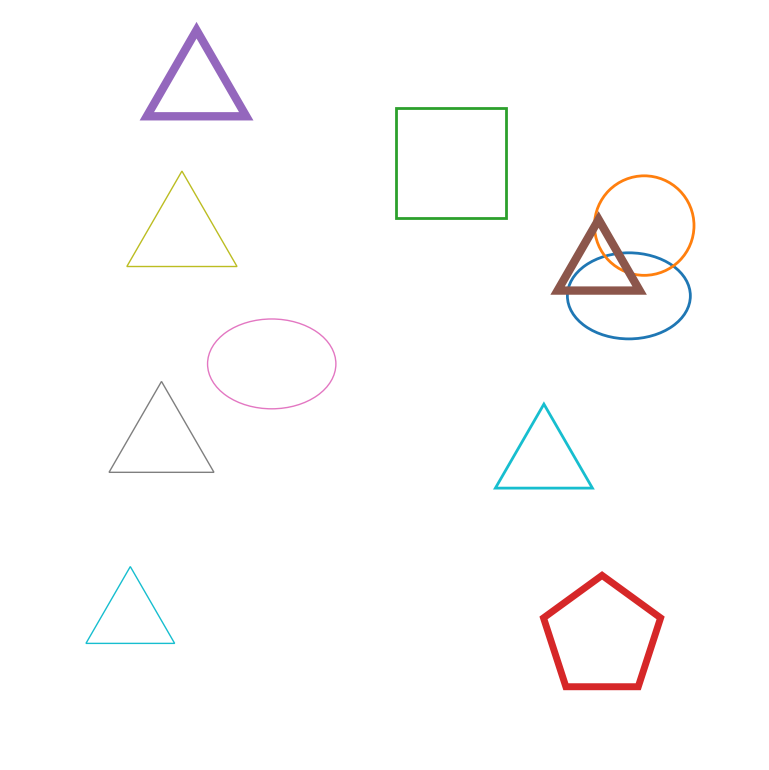[{"shape": "oval", "thickness": 1, "radius": 0.4, "center": [0.817, 0.616]}, {"shape": "circle", "thickness": 1, "radius": 0.32, "center": [0.837, 0.707]}, {"shape": "square", "thickness": 1, "radius": 0.36, "center": [0.586, 0.788]}, {"shape": "pentagon", "thickness": 2.5, "radius": 0.4, "center": [0.782, 0.173]}, {"shape": "triangle", "thickness": 3, "radius": 0.37, "center": [0.255, 0.886]}, {"shape": "triangle", "thickness": 3, "radius": 0.31, "center": [0.777, 0.653]}, {"shape": "oval", "thickness": 0.5, "radius": 0.42, "center": [0.353, 0.527]}, {"shape": "triangle", "thickness": 0.5, "radius": 0.39, "center": [0.21, 0.426]}, {"shape": "triangle", "thickness": 0.5, "radius": 0.41, "center": [0.236, 0.695]}, {"shape": "triangle", "thickness": 1, "radius": 0.36, "center": [0.706, 0.402]}, {"shape": "triangle", "thickness": 0.5, "radius": 0.33, "center": [0.169, 0.198]}]